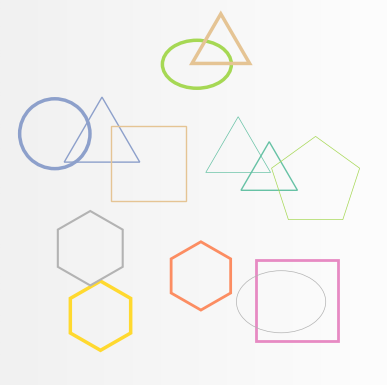[{"shape": "triangle", "thickness": 0.5, "radius": 0.48, "center": [0.615, 0.6]}, {"shape": "triangle", "thickness": 1, "radius": 0.42, "center": [0.695, 0.548]}, {"shape": "hexagon", "thickness": 2, "radius": 0.44, "center": [0.518, 0.283]}, {"shape": "circle", "thickness": 2.5, "radius": 0.45, "center": [0.141, 0.653]}, {"shape": "triangle", "thickness": 1, "radius": 0.56, "center": [0.263, 0.635]}, {"shape": "square", "thickness": 2, "radius": 0.53, "center": [0.767, 0.219]}, {"shape": "pentagon", "thickness": 0.5, "radius": 0.6, "center": [0.814, 0.526]}, {"shape": "oval", "thickness": 2.5, "radius": 0.44, "center": [0.508, 0.833]}, {"shape": "hexagon", "thickness": 2.5, "radius": 0.45, "center": [0.259, 0.18]}, {"shape": "square", "thickness": 1, "radius": 0.49, "center": [0.383, 0.576]}, {"shape": "triangle", "thickness": 2.5, "radius": 0.43, "center": [0.57, 0.878]}, {"shape": "oval", "thickness": 0.5, "radius": 0.58, "center": [0.725, 0.216]}, {"shape": "hexagon", "thickness": 1.5, "radius": 0.48, "center": [0.233, 0.355]}]